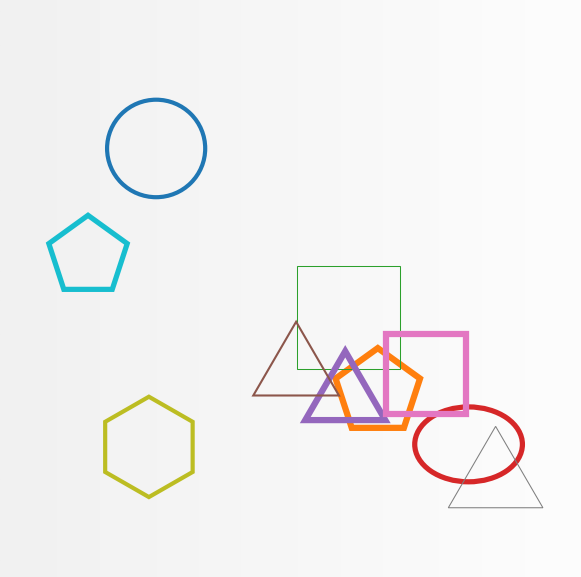[{"shape": "circle", "thickness": 2, "radius": 0.42, "center": [0.269, 0.742]}, {"shape": "pentagon", "thickness": 3, "radius": 0.38, "center": [0.65, 0.32]}, {"shape": "square", "thickness": 0.5, "radius": 0.44, "center": [0.599, 0.449]}, {"shape": "oval", "thickness": 2.5, "radius": 0.46, "center": [0.806, 0.23]}, {"shape": "triangle", "thickness": 3, "radius": 0.4, "center": [0.594, 0.311]}, {"shape": "triangle", "thickness": 1, "radius": 0.43, "center": [0.509, 0.357]}, {"shape": "square", "thickness": 3, "radius": 0.35, "center": [0.733, 0.352]}, {"shape": "triangle", "thickness": 0.5, "radius": 0.47, "center": [0.853, 0.167]}, {"shape": "hexagon", "thickness": 2, "radius": 0.43, "center": [0.256, 0.225]}, {"shape": "pentagon", "thickness": 2.5, "radius": 0.35, "center": [0.151, 0.555]}]